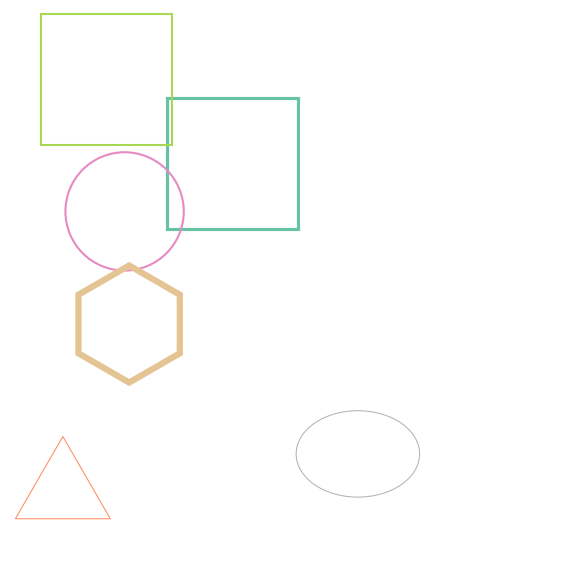[{"shape": "square", "thickness": 1.5, "radius": 0.57, "center": [0.402, 0.716]}, {"shape": "triangle", "thickness": 0.5, "radius": 0.47, "center": [0.109, 0.148]}, {"shape": "circle", "thickness": 1, "radius": 0.51, "center": [0.216, 0.633]}, {"shape": "square", "thickness": 1, "radius": 0.57, "center": [0.184, 0.862]}, {"shape": "hexagon", "thickness": 3, "radius": 0.51, "center": [0.224, 0.438]}, {"shape": "oval", "thickness": 0.5, "radius": 0.53, "center": [0.62, 0.213]}]